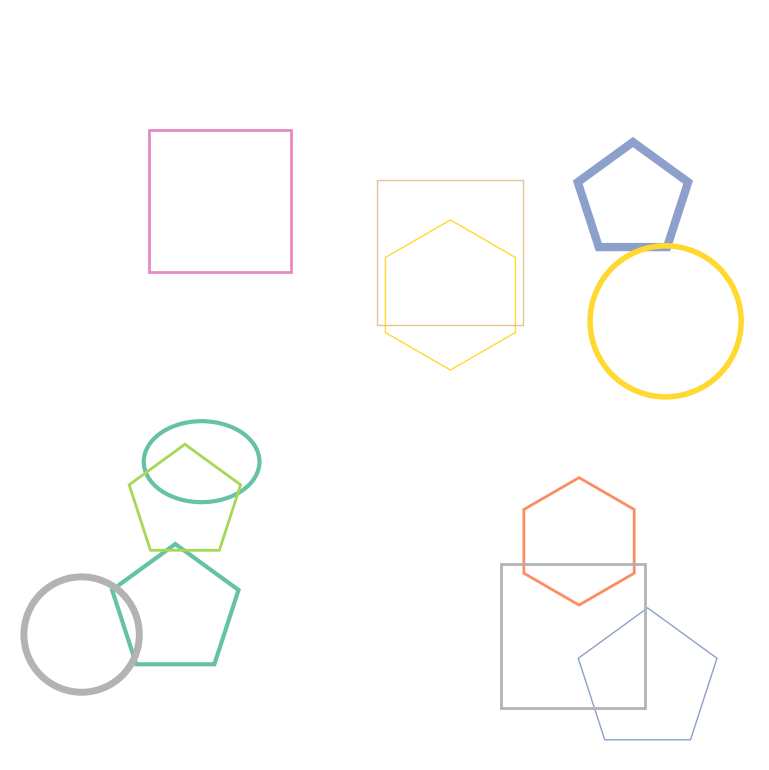[{"shape": "oval", "thickness": 1.5, "radius": 0.38, "center": [0.262, 0.4]}, {"shape": "pentagon", "thickness": 1.5, "radius": 0.43, "center": [0.228, 0.207]}, {"shape": "hexagon", "thickness": 1, "radius": 0.41, "center": [0.752, 0.297]}, {"shape": "pentagon", "thickness": 0.5, "radius": 0.47, "center": [0.841, 0.116]}, {"shape": "pentagon", "thickness": 3, "radius": 0.38, "center": [0.822, 0.74]}, {"shape": "square", "thickness": 1, "radius": 0.46, "center": [0.286, 0.739]}, {"shape": "pentagon", "thickness": 1, "radius": 0.38, "center": [0.24, 0.347]}, {"shape": "circle", "thickness": 2, "radius": 0.49, "center": [0.864, 0.583]}, {"shape": "hexagon", "thickness": 0.5, "radius": 0.49, "center": [0.585, 0.617]}, {"shape": "square", "thickness": 0.5, "radius": 0.47, "center": [0.584, 0.673]}, {"shape": "circle", "thickness": 2.5, "radius": 0.37, "center": [0.106, 0.176]}, {"shape": "square", "thickness": 1, "radius": 0.47, "center": [0.744, 0.174]}]